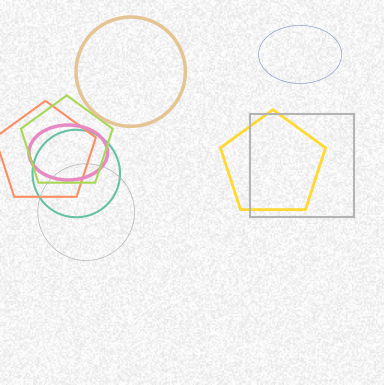[{"shape": "circle", "thickness": 1.5, "radius": 0.57, "center": [0.198, 0.549]}, {"shape": "pentagon", "thickness": 1.5, "radius": 0.69, "center": [0.118, 0.6]}, {"shape": "oval", "thickness": 0.5, "radius": 0.54, "center": [0.78, 0.859]}, {"shape": "oval", "thickness": 2.5, "radius": 0.51, "center": [0.177, 0.604]}, {"shape": "pentagon", "thickness": 1.5, "radius": 0.63, "center": [0.173, 0.627]}, {"shape": "pentagon", "thickness": 2, "radius": 0.72, "center": [0.709, 0.572]}, {"shape": "circle", "thickness": 2.5, "radius": 0.71, "center": [0.339, 0.814]}, {"shape": "square", "thickness": 1.5, "radius": 0.67, "center": [0.785, 0.57]}, {"shape": "circle", "thickness": 0.5, "radius": 0.63, "center": [0.224, 0.449]}]